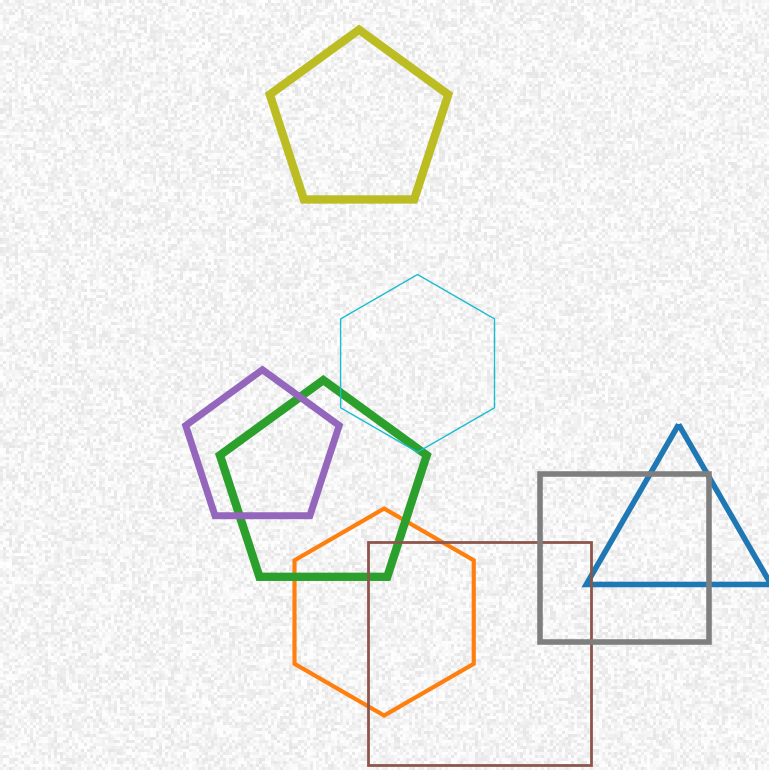[{"shape": "triangle", "thickness": 2, "radius": 0.69, "center": [0.881, 0.31]}, {"shape": "hexagon", "thickness": 1.5, "radius": 0.67, "center": [0.499, 0.205]}, {"shape": "pentagon", "thickness": 3, "radius": 0.71, "center": [0.42, 0.365]}, {"shape": "pentagon", "thickness": 2.5, "radius": 0.52, "center": [0.341, 0.415]}, {"shape": "square", "thickness": 1, "radius": 0.72, "center": [0.622, 0.151]}, {"shape": "square", "thickness": 2, "radius": 0.55, "center": [0.811, 0.275]}, {"shape": "pentagon", "thickness": 3, "radius": 0.61, "center": [0.466, 0.84]}, {"shape": "hexagon", "thickness": 0.5, "radius": 0.58, "center": [0.542, 0.528]}]